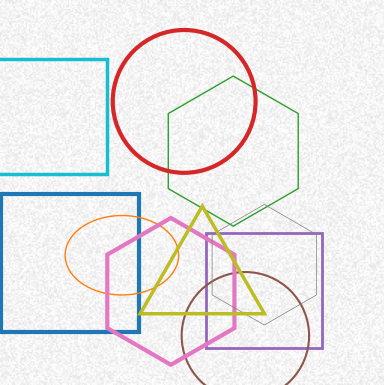[{"shape": "square", "thickness": 3, "radius": 0.9, "center": [0.182, 0.317]}, {"shape": "oval", "thickness": 1, "radius": 0.74, "center": [0.317, 0.337]}, {"shape": "hexagon", "thickness": 1, "radius": 0.97, "center": [0.606, 0.608]}, {"shape": "circle", "thickness": 3, "radius": 0.93, "center": [0.478, 0.737]}, {"shape": "square", "thickness": 2, "radius": 0.75, "center": [0.685, 0.245]}, {"shape": "circle", "thickness": 1.5, "radius": 0.83, "center": [0.637, 0.128]}, {"shape": "hexagon", "thickness": 3, "radius": 0.95, "center": [0.444, 0.243]}, {"shape": "hexagon", "thickness": 0.5, "radius": 0.78, "center": [0.687, 0.312]}, {"shape": "triangle", "thickness": 2.5, "radius": 0.93, "center": [0.525, 0.278]}, {"shape": "square", "thickness": 2.5, "radius": 0.74, "center": [0.129, 0.698]}]